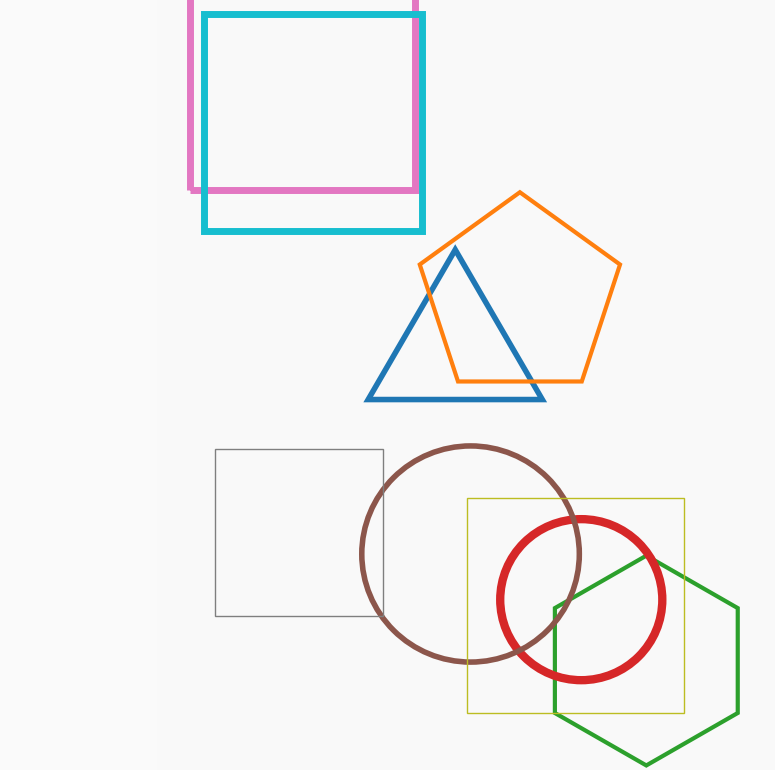[{"shape": "triangle", "thickness": 2, "radius": 0.65, "center": [0.587, 0.546]}, {"shape": "pentagon", "thickness": 1.5, "radius": 0.68, "center": [0.671, 0.614]}, {"shape": "hexagon", "thickness": 1.5, "radius": 0.68, "center": [0.834, 0.142]}, {"shape": "circle", "thickness": 3, "radius": 0.52, "center": [0.75, 0.221]}, {"shape": "circle", "thickness": 2, "radius": 0.7, "center": [0.607, 0.281]}, {"shape": "square", "thickness": 2.5, "radius": 0.73, "center": [0.39, 0.898]}, {"shape": "square", "thickness": 0.5, "radius": 0.54, "center": [0.386, 0.309]}, {"shape": "square", "thickness": 0.5, "radius": 0.7, "center": [0.743, 0.213]}, {"shape": "square", "thickness": 2.5, "radius": 0.7, "center": [0.404, 0.841]}]